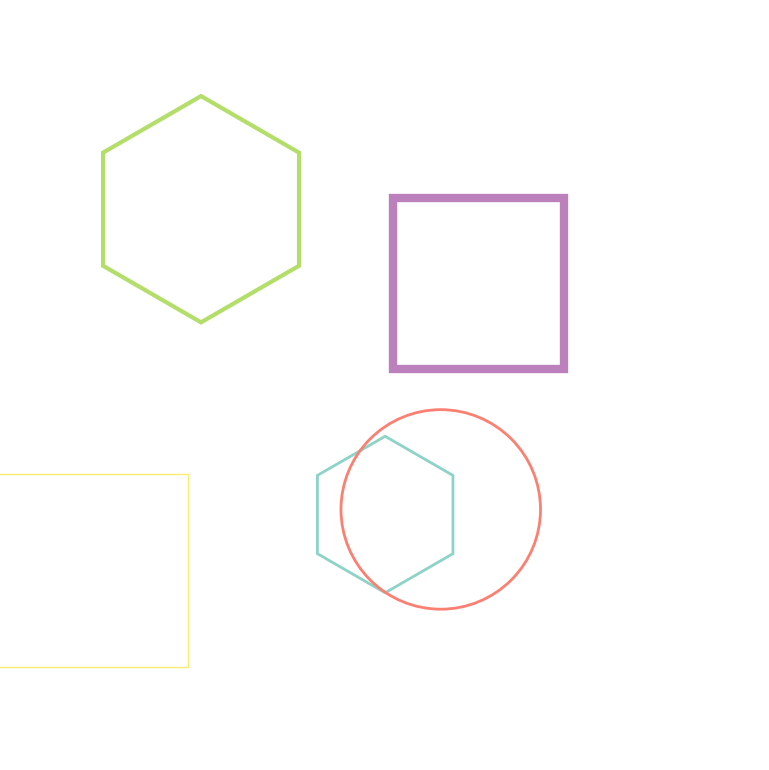[{"shape": "hexagon", "thickness": 1, "radius": 0.51, "center": [0.5, 0.332]}, {"shape": "circle", "thickness": 1, "radius": 0.65, "center": [0.572, 0.338]}, {"shape": "hexagon", "thickness": 1.5, "radius": 0.73, "center": [0.261, 0.728]}, {"shape": "square", "thickness": 3, "radius": 0.55, "center": [0.621, 0.632]}, {"shape": "square", "thickness": 0.5, "radius": 0.63, "center": [0.119, 0.259]}]